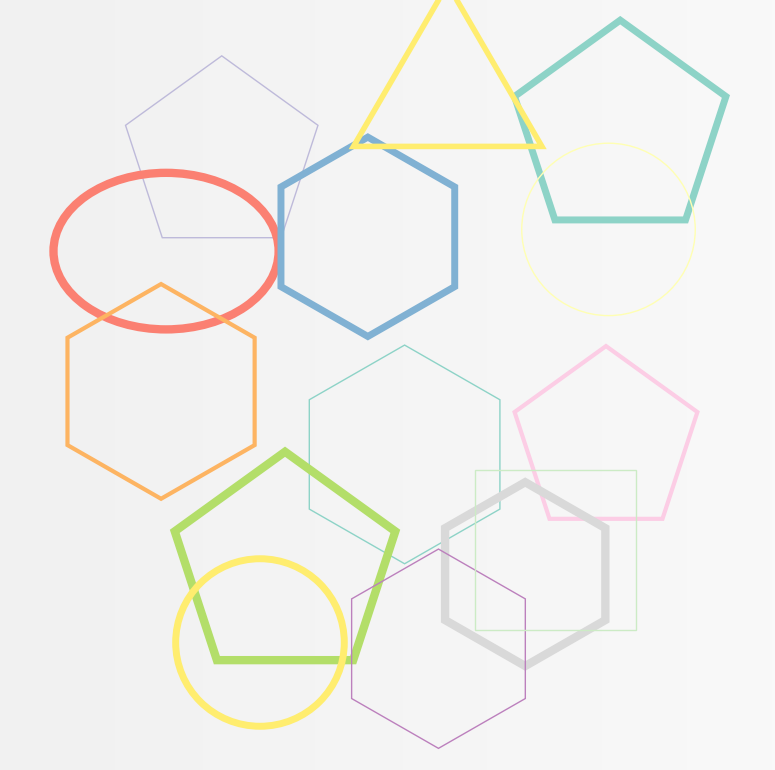[{"shape": "hexagon", "thickness": 0.5, "radius": 0.71, "center": [0.522, 0.41]}, {"shape": "pentagon", "thickness": 2.5, "radius": 0.72, "center": [0.8, 0.83]}, {"shape": "circle", "thickness": 0.5, "radius": 0.56, "center": [0.785, 0.702]}, {"shape": "pentagon", "thickness": 0.5, "radius": 0.65, "center": [0.286, 0.797]}, {"shape": "oval", "thickness": 3, "radius": 0.73, "center": [0.214, 0.674]}, {"shape": "hexagon", "thickness": 2.5, "radius": 0.65, "center": [0.475, 0.692]}, {"shape": "hexagon", "thickness": 1.5, "radius": 0.7, "center": [0.208, 0.492]}, {"shape": "pentagon", "thickness": 3, "radius": 0.75, "center": [0.368, 0.264]}, {"shape": "pentagon", "thickness": 1.5, "radius": 0.62, "center": [0.782, 0.427]}, {"shape": "hexagon", "thickness": 3, "radius": 0.6, "center": [0.678, 0.254]}, {"shape": "hexagon", "thickness": 0.5, "radius": 0.65, "center": [0.566, 0.158]}, {"shape": "square", "thickness": 0.5, "radius": 0.52, "center": [0.717, 0.286]}, {"shape": "triangle", "thickness": 2, "radius": 0.7, "center": [0.578, 0.88]}, {"shape": "circle", "thickness": 2.5, "radius": 0.54, "center": [0.335, 0.166]}]